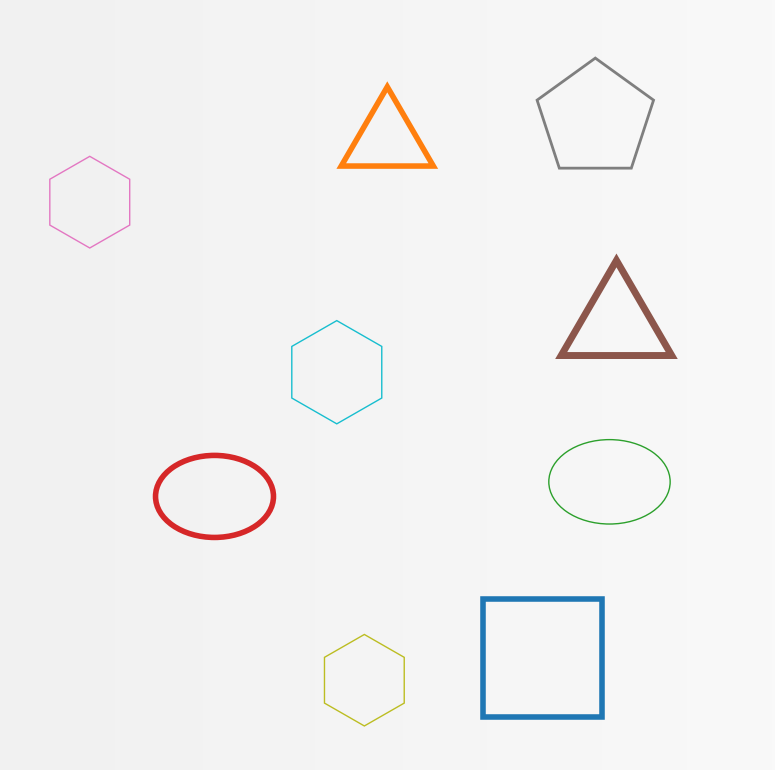[{"shape": "square", "thickness": 2, "radius": 0.38, "center": [0.7, 0.145]}, {"shape": "triangle", "thickness": 2, "radius": 0.34, "center": [0.5, 0.819]}, {"shape": "oval", "thickness": 0.5, "radius": 0.39, "center": [0.786, 0.374]}, {"shape": "oval", "thickness": 2, "radius": 0.38, "center": [0.277, 0.355]}, {"shape": "triangle", "thickness": 2.5, "radius": 0.41, "center": [0.795, 0.579]}, {"shape": "hexagon", "thickness": 0.5, "radius": 0.3, "center": [0.116, 0.737]}, {"shape": "pentagon", "thickness": 1, "radius": 0.4, "center": [0.768, 0.846]}, {"shape": "hexagon", "thickness": 0.5, "radius": 0.3, "center": [0.47, 0.117]}, {"shape": "hexagon", "thickness": 0.5, "radius": 0.34, "center": [0.435, 0.517]}]